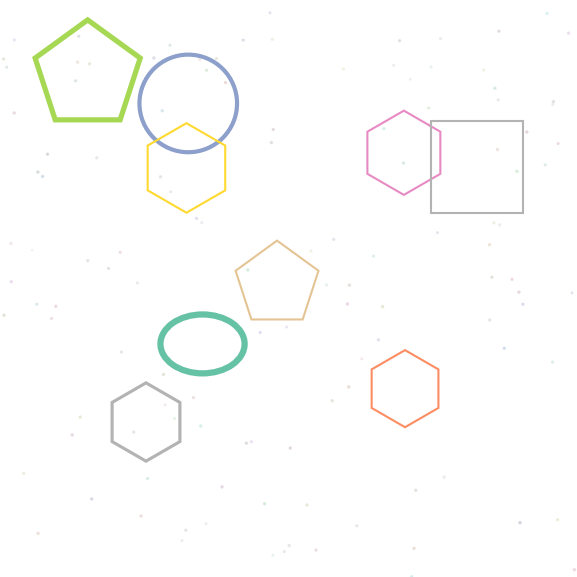[{"shape": "oval", "thickness": 3, "radius": 0.36, "center": [0.351, 0.404]}, {"shape": "hexagon", "thickness": 1, "radius": 0.33, "center": [0.701, 0.326]}, {"shape": "circle", "thickness": 2, "radius": 0.42, "center": [0.326, 0.82]}, {"shape": "hexagon", "thickness": 1, "radius": 0.36, "center": [0.699, 0.735]}, {"shape": "pentagon", "thickness": 2.5, "radius": 0.48, "center": [0.152, 0.869]}, {"shape": "hexagon", "thickness": 1, "radius": 0.39, "center": [0.323, 0.708]}, {"shape": "pentagon", "thickness": 1, "radius": 0.38, "center": [0.48, 0.507]}, {"shape": "square", "thickness": 1, "radius": 0.4, "center": [0.825, 0.71]}, {"shape": "hexagon", "thickness": 1.5, "radius": 0.34, "center": [0.253, 0.268]}]